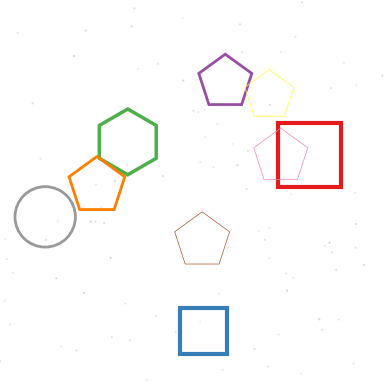[{"shape": "square", "thickness": 3, "radius": 0.41, "center": [0.804, 0.597]}, {"shape": "square", "thickness": 3, "radius": 0.3, "center": [0.529, 0.14]}, {"shape": "hexagon", "thickness": 2.5, "radius": 0.43, "center": [0.332, 0.631]}, {"shape": "pentagon", "thickness": 2, "radius": 0.36, "center": [0.585, 0.787]}, {"shape": "pentagon", "thickness": 2, "radius": 0.38, "center": [0.252, 0.517]}, {"shape": "pentagon", "thickness": 0.5, "radius": 0.33, "center": [0.699, 0.752]}, {"shape": "pentagon", "thickness": 0.5, "radius": 0.37, "center": [0.525, 0.375]}, {"shape": "pentagon", "thickness": 0.5, "radius": 0.37, "center": [0.729, 0.593]}, {"shape": "circle", "thickness": 2, "radius": 0.39, "center": [0.117, 0.437]}]